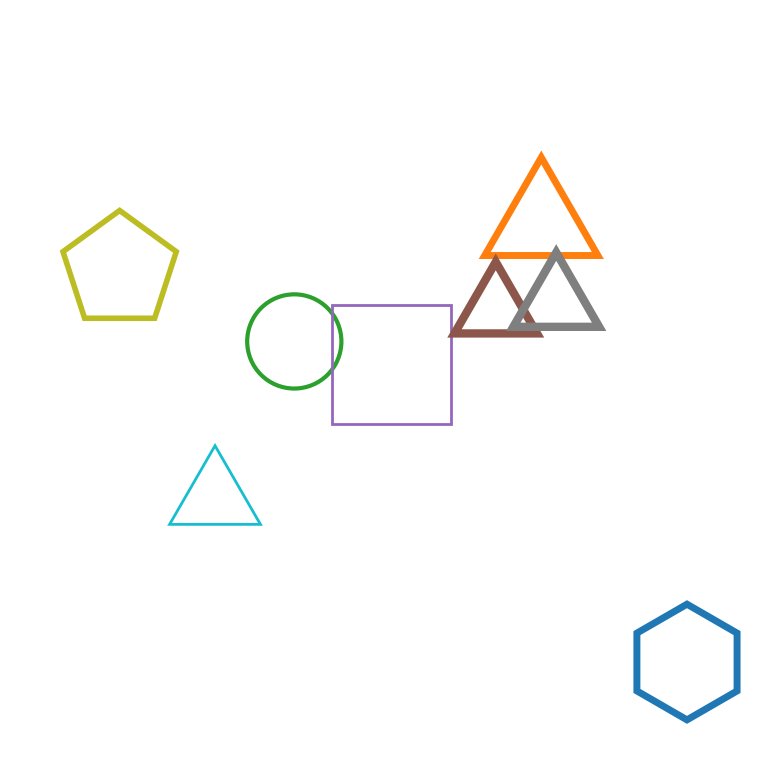[{"shape": "hexagon", "thickness": 2.5, "radius": 0.38, "center": [0.892, 0.14]}, {"shape": "triangle", "thickness": 2.5, "radius": 0.42, "center": [0.703, 0.711]}, {"shape": "circle", "thickness": 1.5, "radius": 0.31, "center": [0.382, 0.557]}, {"shape": "square", "thickness": 1, "radius": 0.39, "center": [0.509, 0.526]}, {"shape": "triangle", "thickness": 3, "radius": 0.31, "center": [0.644, 0.598]}, {"shape": "triangle", "thickness": 3, "radius": 0.32, "center": [0.722, 0.608]}, {"shape": "pentagon", "thickness": 2, "radius": 0.39, "center": [0.155, 0.649]}, {"shape": "triangle", "thickness": 1, "radius": 0.34, "center": [0.279, 0.353]}]